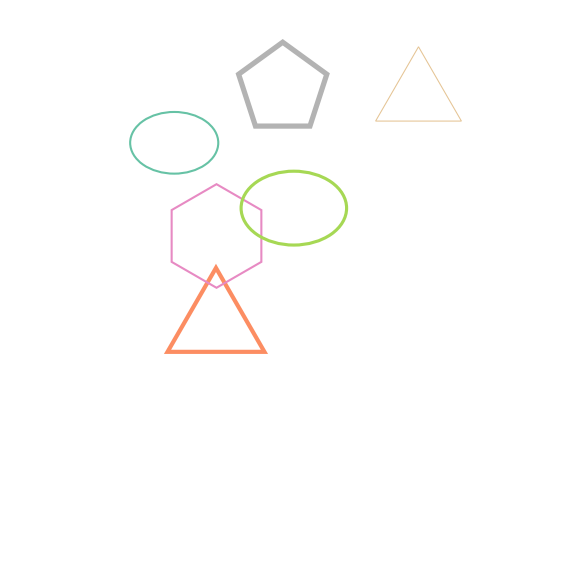[{"shape": "oval", "thickness": 1, "radius": 0.38, "center": [0.302, 0.752]}, {"shape": "triangle", "thickness": 2, "radius": 0.48, "center": [0.374, 0.438]}, {"shape": "hexagon", "thickness": 1, "radius": 0.45, "center": [0.375, 0.591]}, {"shape": "oval", "thickness": 1.5, "radius": 0.46, "center": [0.509, 0.639]}, {"shape": "triangle", "thickness": 0.5, "radius": 0.43, "center": [0.725, 0.832]}, {"shape": "pentagon", "thickness": 2.5, "radius": 0.4, "center": [0.49, 0.846]}]